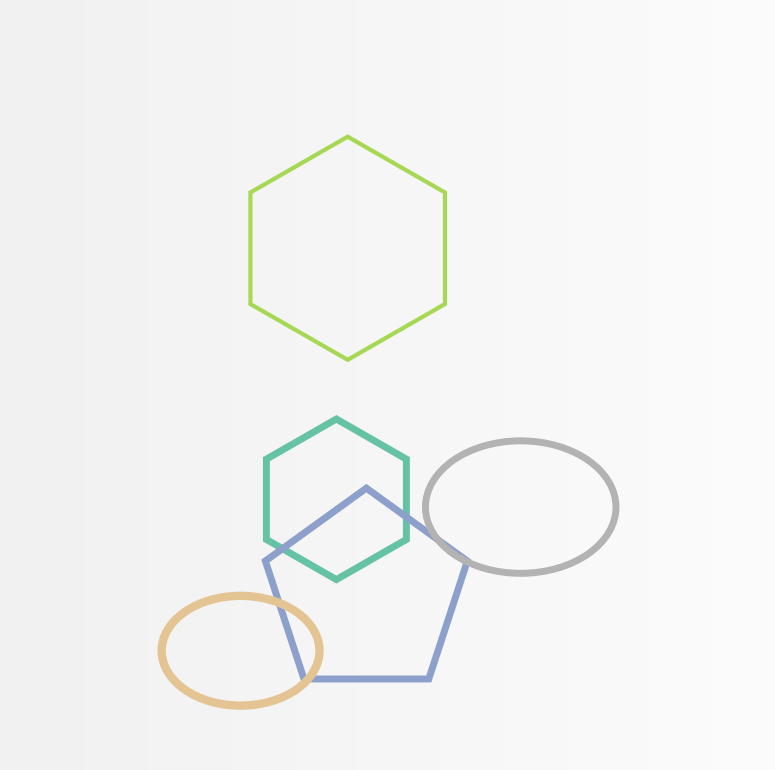[{"shape": "hexagon", "thickness": 2.5, "radius": 0.52, "center": [0.434, 0.352]}, {"shape": "pentagon", "thickness": 2.5, "radius": 0.69, "center": [0.473, 0.229]}, {"shape": "hexagon", "thickness": 1.5, "radius": 0.72, "center": [0.449, 0.678]}, {"shape": "oval", "thickness": 3, "radius": 0.51, "center": [0.31, 0.155]}, {"shape": "oval", "thickness": 2.5, "radius": 0.61, "center": [0.672, 0.341]}]